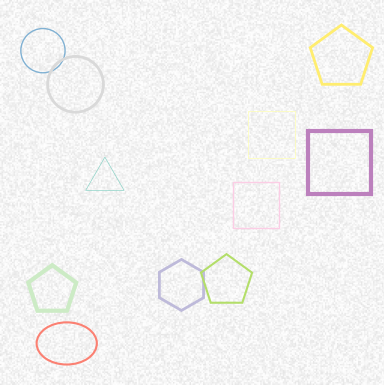[{"shape": "triangle", "thickness": 0.5, "radius": 0.29, "center": [0.272, 0.534]}, {"shape": "square", "thickness": 0.5, "radius": 0.31, "center": [0.705, 0.651]}, {"shape": "hexagon", "thickness": 2, "radius": 0.33, "center": [0.471, 0.26]}, {"shape": "oval", "thickness": 1.5, "radius": 0.39, "center": [0.173, 0.108]}, {"shape": "circle", "thickness": 1, "radius": 0.29, "center": [0.112, 0.868]}, {"shape": "pentagon", "thickness": 1.5, "radius": 0.35, "center": [0.588, 0.27]}, {"shape": "square", "thickness": 1, "radius": 0.3, "center": [0.666, 0.468]}, {"shape": "circle", "thickness": 2, "radius": 0.36, "center": [0.196, 0.781]}, {"shape": "square", "thickness": 3, "radius": 0.41, "center": [0.881, 0.578]}, {"shape": "pentagon", "thickness": 3, "radius": 0.33, "center": [0.136, 0.246]}, {"shape": "pentagon", "thickness": 2, "radius": 0.43, "center": [0.887, 0.85]}]